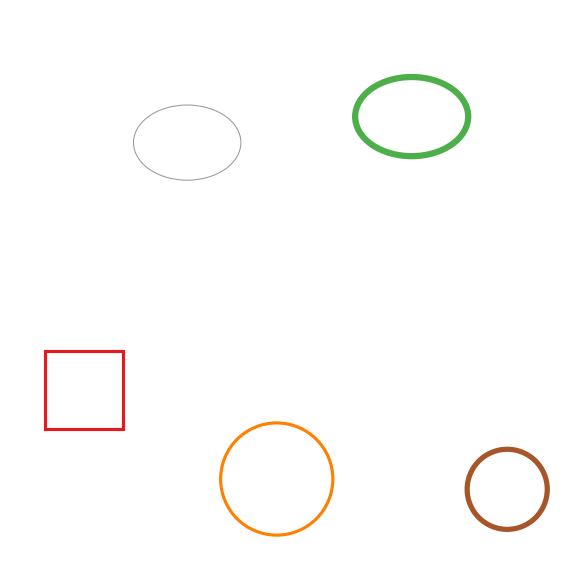[{"shape": "square", "thickness": 1.5, "radius": 0.34, "center": [0.145, 0.324]}, {"shape": "oval", "thickness": 3, "radius": 0.49, "center": [0.713, 0.797]}, {"shape": "circle", "thickness": 1.5, "radius": 0.49, "center": [0.479, 0.17]}, {"shape": "circle", "thickness": 2.5, "radius": 0.35, "center": [0.878, 0.152]}, {"shape": "oval", "thickness": 0.5, "radius": 0.46, "center": [0.324, 0.752]}]